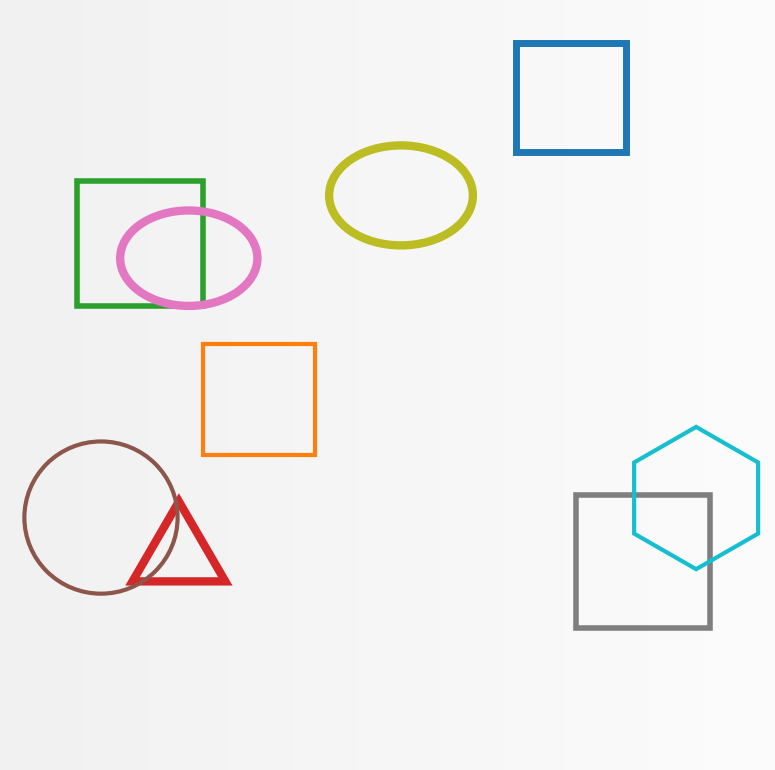[{"shape": "square", "thickness": 2.5, "radius": 0.35, "center": [0.736, 0.873]}, {"shape": "square", "thickness": 1.5, "radius": 0.36, "center": [0.334, 0.481]}, {"shape": "square", "thickness": 2, "radius": 0.41, "center": [0.181, 0.683]}, {"shape": "triangle", "thickness": 3, "radius": 0.35, "center": [0.231, 0.28]}, {"shape": "circle", "thickness": 1.5, "radius": 0.49, "center": [0.13, 0.328]}, {"shape": "oval", "thickness": 3, "radius": 0.44, "center": [0.244, 0.665]}, {"shape": "square", "thickness": 2, "radius": 0.43, "center": [0.83, 0.271]}, {"shape": "oval", "thickness": 3, "radius": 0.46, "center": [0.517, 0.746]}, {"shape": "hexagon", "thickness": 1.5, "radius": 0.46, "center": [0.898, 0.353]}]